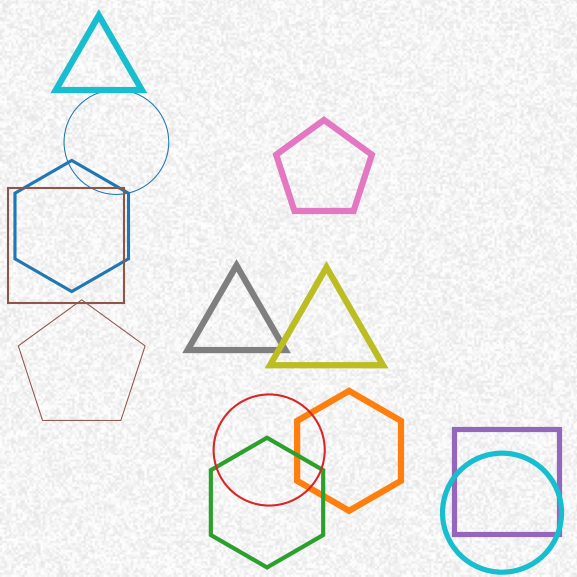[{"shape": "circle", "thickness": 0.5, "radius": 0.45, "center": [0.202, 0.753]}, {"shape": "hexagon", "thickness": 1.5, "radius": 0.57, "center": [0.124, 0.608]}, {"shape": "hexagon", "thickness": 3, "radius": 0.52, "center": [0.604, 0.218]}, {"shape": "hexagon", "thickness": 2, "radius": 0.56, "center": [0.462, 0.129]}, {"shape": "circle", "thickness": 1, "radius": 0.48, "center": [0.466, 0.22]}, {"shape": "square", "thickness": 2.5, "radius": 0.45, "center": [0.876, 0.165]}, {"shape": "pentagon", "thickness": 0.5, "radius": 0.58, "center": [0.141, 0.365]}, {"shape": "square", "thickness": 1, "radius": 0.5, "center": [0.114, 0.574]}, {"shape": "pentagon", "thickness": 3, "radius": 0.44, "center": [0.561, 0.704]}, {"shape": "triangle", "thickness": 3, "radius": 0.49, "center": [0.41, 0.442]}, {"shape": "triangle", "thickness": 3, "radius": 0.57, "center": [0.565, 0.423]}, {"shape": "circle", "thickness": 2.5, "radius": 0.52, "center": [0.869, 0.111]}, {"shape": "triangle", "thickness": 3, "radius": 0.43, "center": [0.171, 0.886]}]